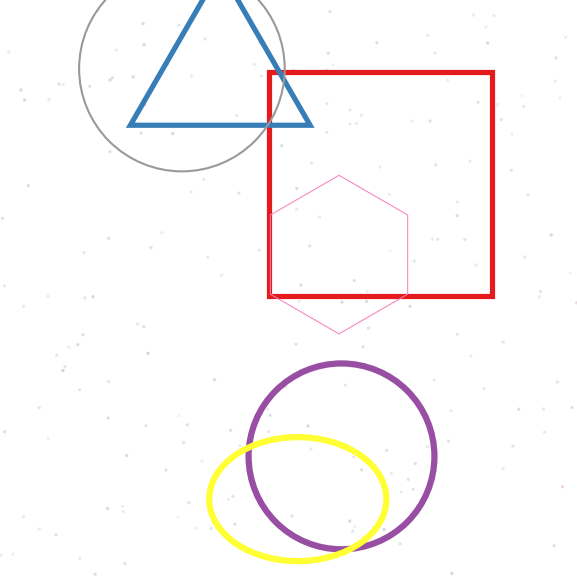[{"shape": "square", "thickness": 2.5, "radius": 0.97, "center": [0.659, 0.681]}, {"shape": "triangle", "thickness": 2.5, "radius": 0.9, "center": [0.381, 0.872]}, {"shape": "circle", "thickness": 3, "radius": 0.8, "center": [0.591, 0.209]}, {"shape": "oval", "thickness": 3, "radius": 0.77, "center": [0.516, 0.135]}, {"shape": "hexagon", "thickness": 0.5, "radius": 0.69, "center": [0.587, 0.558]}, {"shape": "circle", "thickness": 1, "radius": 0.89, "center": [0.315, 0.88]}]